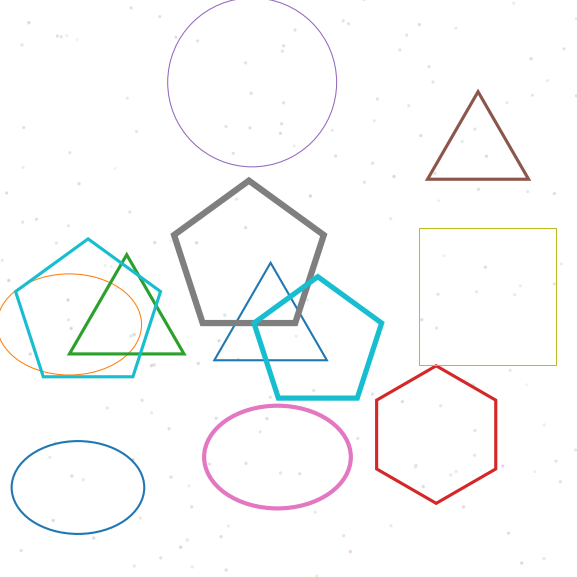[{"shape": "oval", "thickness": 1, "radius": 0.57, "center": [0.135, 0.155]}, {"shape": "triangle", "thickness": 1, "radius": 0.56, "center": [0.469, 0.432]}, {"shape": "oval", "thickness": 0.5, "radius": 0.63, "center": [0.12, 0.437]}, {"shape": "triangle", "thickness": 1.5, "radius": 0.57, "center": [0.219, 0.444]}, {"shape": "hexagon", "thickness": 1.5, "radius": 0.6, "center": [0.755, 0.247]}, {"shape": "circle", "thickness": 0.5, "radius": 0.73, "center": [0.437, 0.856]}, {"shape": "triangle", "thickness": 1.5, "radius": 0.51, "center": [0.828, 0.739]}, {"shape": "oval", "thickness": 2, "radius": 0.64, "center": [0.48, 0.208]}, {"shape": "pentagon", "thickness": 3, "radius": 0.68, "center": [0.431, 0.55]}, {"shape": "square", "thickness": 0.5, "radius": 0.6, "center": [0.844, 0.486]}, {"shape": "pentagon", "thickness": 1.5, "radius": 0.66, "center": [0.153, 0.453]}, {"shape": "pentagon", "thickness": 2.5, "radius": 0.58, "center": [0.55, 0.404]}]